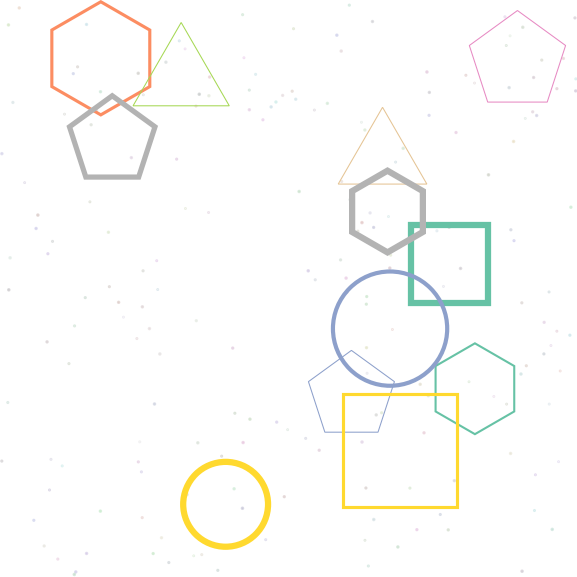[{"shape": "square", "thickness": 3, "radius": 0.34, "center": [0.778, 0.542]}, {"shape": "hexagon", "thickness": 1, "radius": 0.39, "center": [0.822, 0.326]}, {"shape": "hexagon", "thickness": 1.5, "radius": 0.49, "center": [0.175, 0.898]}, {"shape": "pentagon", "thickness": 0.5, "radius": 0.39, "center": [0.609, 0.314]}, {"shape": "circle", "thickness": 2, "radius": 0.49, "center": [0.675, 0.43]}, {"shape": "pentagon", "thickness": 0.5, "radius": 0.44, "center": [0.896, 0.893]}, {"shape": "triangle", "thickness": 0.5, "radius": 0.48, "center": [0.314, 0.864]}, {"shape": "circle", "thickness": 3, "radius": 0.37, "center": [0.391, 0.126]}, {"shape": "square", "thickness": 1.5, "radius": 0.49, "center": [0.693, 0.219]}, {"shape": "triangle", "thickness": 0.5, "radius": 0.44, "center": [0.662, 0.725]}, {"shape": "hexagon", "thickness": 3, "radius": 0.35, "center": [0.671, 0.633]}, {"shape": "pentagon", "thickness": 2.5, "radius": 0.39, "center": [0.194, 0.755]}]